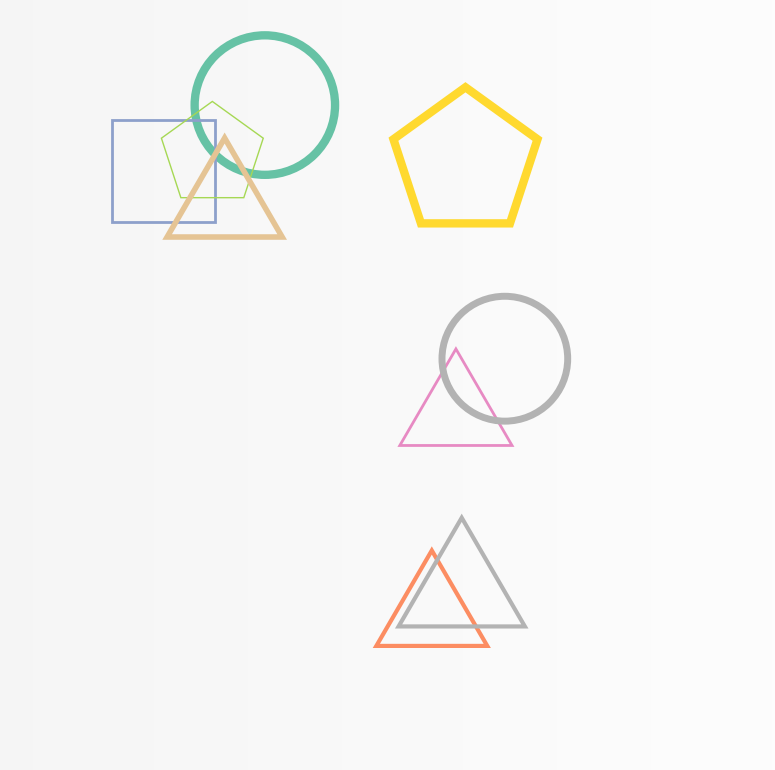[{"shape": "circle", "thickness": 3, "radius": 0.45, "center": [0.342, 0.864]}, {"shape": "triangle", "thickness": 1.5, "radius": 0.41, "center": [0.557, 0.202]}, {"shape": "square", "thickness": 1, "radius": 0.33, "center": [0.211, 0.778]}, {"shape": "triangle", "thickness": 1, "radius": 0.42, "center": [0.588, 0.463]}, {"shape": "pentagon", "thickness": 0.5, "radius": 0.35, "center": [0.274, 0.799]}, {"shape": "pentagon", "thickness": 3, "radius": 0.49, "center": [0.601, 0.789]}, {"shape": "triangle", "thickness": 2, "radius": 0.43, "center": [0.29, 0.735]}, {"shape": "triangle", "thickness": 1.5, "radius": 0.47, "center": [0.596, 0.233]}, {"shape": "circle", "thickness": 2.5, "radius": 0.41, "center": [0.651, 0.534]}]